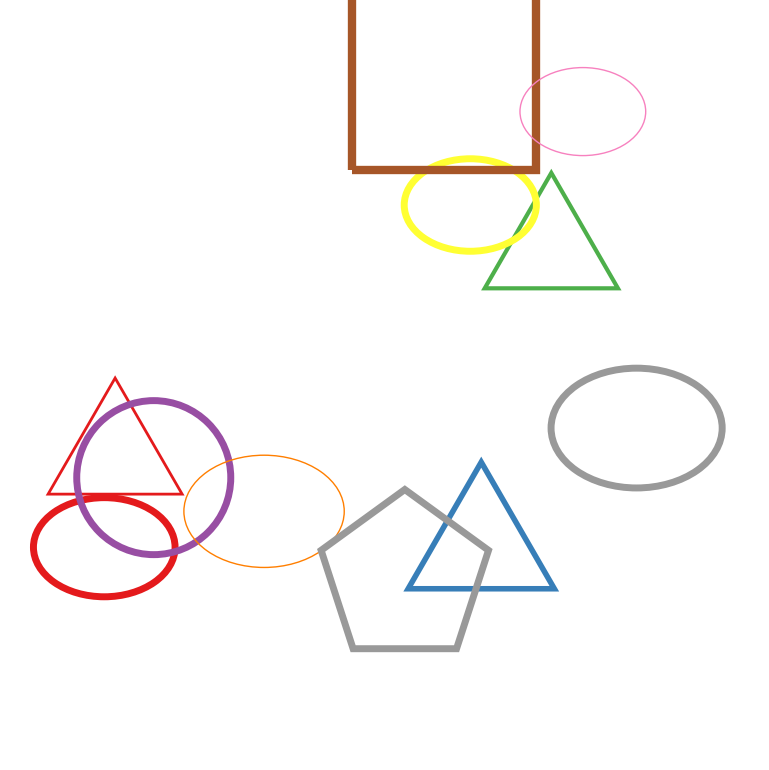[{"shape": "oval", "thickness": 2.5, "radius": 0.46, "center": [0.135, 0.289]}, {"shape": "triangle", "thickness": 1, "radius": 0.5, "center": [0.15, 0.409]}, {"shape": "triangle", "thickness": 2, "radius": 0.55, "center": [0.625, 0.29]}, {"shape": "triangle", "thickness": 1.5, "radius": 0.5, "center": [0.716, 0.676]}, {"shape": "circle", "thickness": 2.5, "radius": 0.5, "center": [0.2, 0.38]}, {"shape": "oval", "thickness": 0.5, "radius": 0.52, "center": [0.343, 0.336]}, {"shape": "oval", "thickness": 2.5, "radius": 0.43, "center": [0.611, 0.734]}, {"shape": "square", "thickness": 3, "radius": 0.6, "center": [0.577, 0.899]}, {"shape": "oval", "thickness": 0.5, "radius": 0.41, "center": [0.757, 0.855]}, {"shape": "pentagon", "thickness": 2.5, "radius": 0.57, "center": [0.526, 0.25]}, {"shape": "oval", "thickness": 2.5, "radius": 0.56, "center": [0.827, 0.444]}]